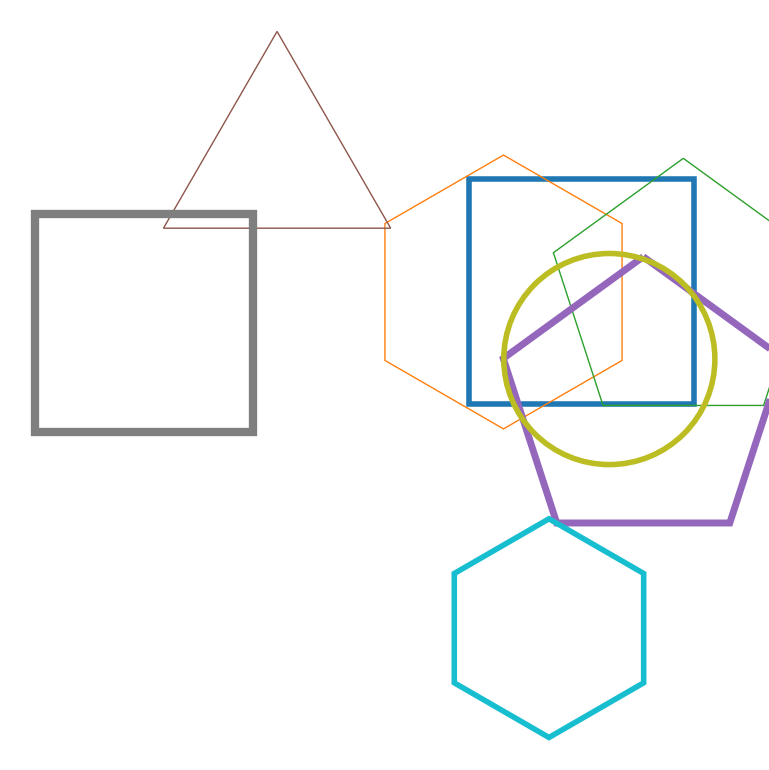[{"shape": "square", "thickness": 2, "radius": 0.73, "center": [0.755, 0.621]}, {"shape": "hexagon", "thickness": 0.5, "radius": 0.89, "center": [0.654, 0.621]}, {"shape": "pentagon", "thickness": 0.5, "radius": 0.89, "center": [0.887, 0.617]}, {"shape": "pentagon", "thickness": 2.5, "radius": 0.96, "center": [0.835, 0.475]}, {"shape": "triangle", "thickness": 0.5, "radius": 0.85, "center": [0.36, 0.789]}, {"shape": "square", "thickness": 3, "radius": 0.71, "center": [0.187, 0.581]}, {"shape": "circle", "thickness": 2, "radius": 0.69, "center": [0.791, 0.534]}, {"shape": "hexagon", "thickness": 2, "radius": 0.71, "center": [0.713, 0.184]}]